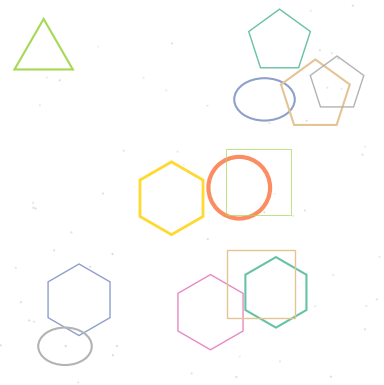[{"shape": "pentagon", "thickness": 1, "radius": 0.42, "center": [0.726, 0.892]}, {"shape": "hexagon", "thickness": 1.5, "radius": 0.46, "center": [0.717, 0.241]}, {"shape": "circle", "thickness": 3, "radius": 0.4, "center": [0.621, 0.512]}, {"shape": "oval", "thickness": 1.5, "radius": 0.39, "center": [0.687, 0.742]}, {"shape": "hexagon", "thickness": 1, "radius": 0.46, "center": [0.205, 0.221]}, {"shape": "hexagon", "thickness": 1, "radius": 0.49, "center": [0.547, 0.189]}, {"shape": "square", "thickness": 0.5, "radius": 0.43, "center": [0.672, 0.527]}, {"shape": "triangle", "thickness": 1.5, "radius": 0.44, "center": [0.113, 0.863]}, {"shape": "hexagon", "thickness": 2, "radius": 0.47, "center": [0.445, 0.485]}, {"shape": "square", "thickness": 1, "radius": 0.44, "center": [0.677, 0.263]}, {"shape": "pentagon", "thickness": 1.5, "radius": 0.47, "center": [0.819, 0.752]}, {"shape": "pentagon", "thickness": 1, "radius": 0.37, "center": [0.875, 0.781]}, {"shape": "oval", "thickness": 1.5, "radius": 0.35, "center": [0.169, 0.101]}]